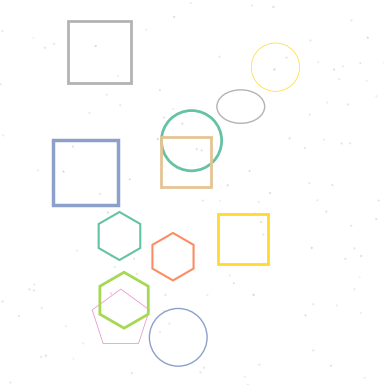[{"shape": "hexagon", "thickness": 1.5, "radius": 0.31, "center": [0.31, 0.387]}, {"shape": "circle", "thickness": 2, "radius": 0.39, "center": [0.497, 0.635]}, {"shape": "hexagon", "thickness": 1.5, "radius": 0.31, "center": [0.449, 0.333]}, {"shape": "square", "thickness": 2.5, "radius": 0.42, "center": [0.223, 0.552]}, {"shape": "circle", "thickness": 1, "radius": 0.37, "center": [0.463, 0.124]}, {"shape": "pentagon", "thickness": 0.5, "radius": 0.39, "center": [0.314, 0.171]}, {"shape": "hexagon", "thickness": 2, "radius": 0.36, "center": [0.322, 0.22]}, {"shape": "square", "thickness": 2, "radius": 0.32, "center": [0.632, 0.38]}, {"shape": "circle", "thickness": 0.5, "radius": 0.31, "center": [0.715, 0.826]}, {"shape": "square", "thickness": 2, "radius": 0.33, "center": [0.484, 0.58]}, {"shape": "square", "thickness": 2, "radius": 0.4, "center": [0.259, 0.864]}, {"shape": "oval", "thickness": 1, "radius": 0.31, "center": [0.625, 0.723]}]